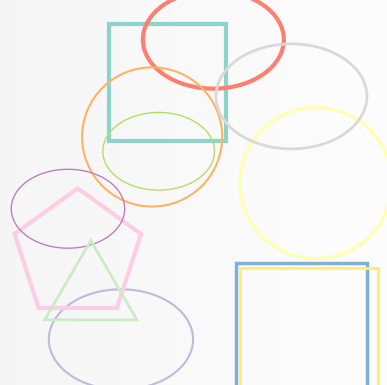[{"shape": "square", "thickness": 3, "radius": 0.76, "center": [0.432, 0.786]}, {"shape": "circle", "thickness": 2.5, "radius": 0.98, "center": [0.815, 0.524]}, {"shape": "oval", "thickness": 1.5, "radius": 0.93, "center": [0.312, 0.118]}, {"shape": "oval", "thickness": 3, "radius": 0.91, "center": [0.551, 0.897]}, {"shape": "square", "thickness": 2.5, "radius": 0.85, "center": [0.778, 0.148]}, {"shape": "circle", "thickness": 1.5, "radius": 0.9, "center": [0.393, 0.644]}, {"shape": "oval", "thickness": 1, "radius": 0.72, "center": [0.409, 0.607]}, {"shape": "pentagon", "thickness": 3, "radius": 0.86, "center": [0.201, 0.339]}, {"shape": "oval", "thickness": 2, "radius": 0.97, "center": [0.752, 0.75]}, {"shape": "oval", "thickness": 1, "radius": 0.73, "center": [0.175, 0.458]}, {"shape": "triangle", "thickness": 2, "radius": 0.69, "center": [0.234, 0.238]}, {"shape": "square", "thickness": 2, "radius": 0.89, "center": [0.797, 0.126]}]